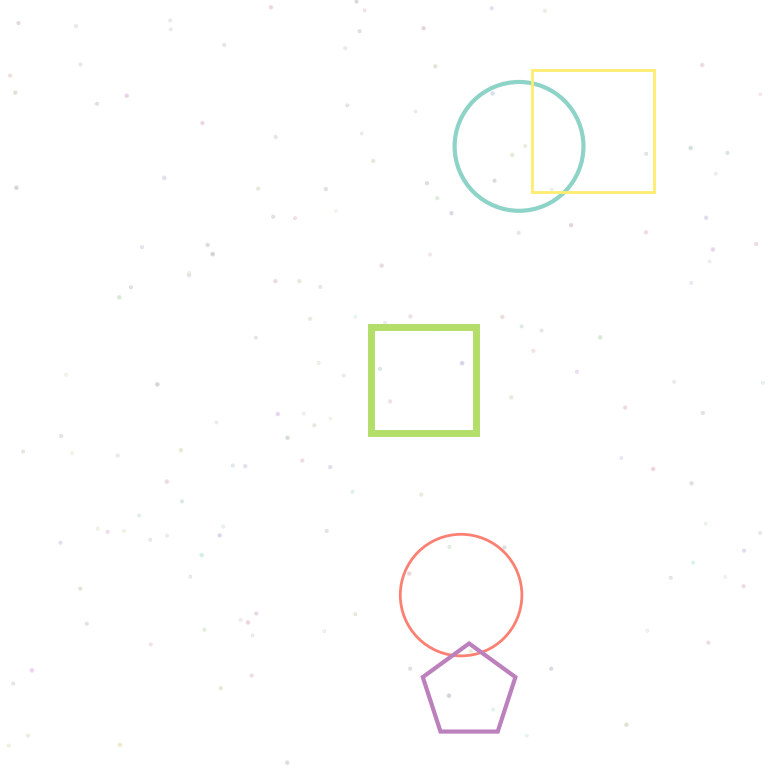[{"shape": "circle", "thickness": 1.5, "radius": 0.42, "center": [0.674, 0.81]}, {"shape": "circle", "thickness": 1, "radius": 0.39, "center": [0.599, 0.227]}, {"shape": "square", "thickness": 2.5, "radius": 0.34, "center": [0.55, 0.507]}, {"shape": "pentagon", "thickness": 1.5, "radius": 0.32, "center": [0.609, 0.101]}, {"shape": "square", "thickness": 1, "radius": 0.4, "center": [0.77, 0.829]}]